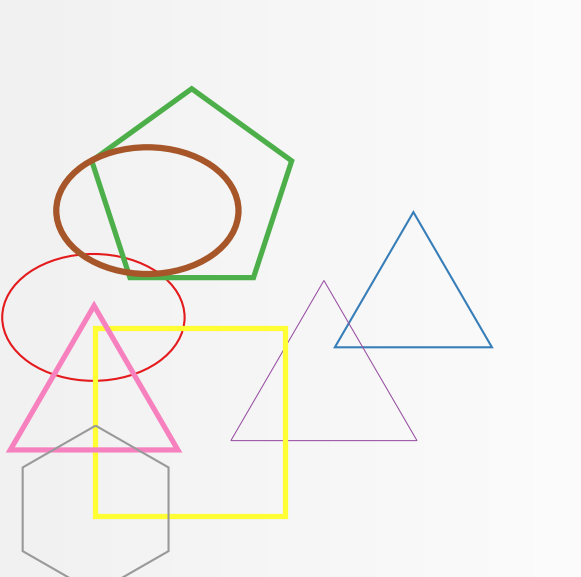[{"shape": "oval", "thickness": 1, "radius": 0.78, "center": [0.161, 0.45]}, {"shape": "triangle", "thickness": 1, "radius": 0.78, "center": [0.711, 0.476]}, {"shape": "pentagon", "thickness": 2.5, "radius": 0.9, "center": [0.33, 0.665]}, {"shape": "triangle", "thickness": 0.5, "radius": 0.92, "center": [0.557, 0.329]}, {"shape": "square", "thickness": 2.5, "radius": 0.82, "center": [0.327, 0.268]}, {"shape": "oval", "thickness": 3, "radius": 0.78, "center": [0.254, 0.634]}, {"shape": "triangle", "thickness": 2.5, "radius": 0.83, "center": [0.162, 0.303]}, {"shape": "hexagon", "thickness": 1, "radius": 0.72, "center": [0.164, 0.117]}]